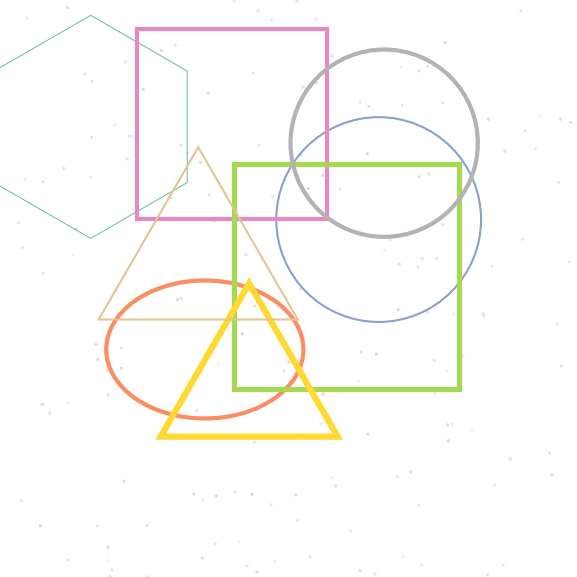[{"shape": "hexagon", "thickness": 0.5, "radius": 0.97, "center": [0.157, 0.78]}, {"shape": "oval", "thickness": 2, "radius": 0.85, "center": [0.355, 0.394]}, {"shape": "circle", "thickness": 1, "radius": 0.89, "center": [0.656, 0.619]}, {"shape": "square", "thickness": 2, "radius": 0.82, "center": [0.402, 0.784]}, {"shape": "square", "thickness": 2.5, "radius": 0.97, "center": [0.6, 0.52]}, {"shape": "triangle", "thickness": 3, "radius": 0.88, "center": [0.431, 0.332]}, {"shape": "triangle", "thickness": 1, "radius": 0.99, "center": [0.343, 0.545]}, {"shape": "circle", "thickness": 2, "radius": 0.81, "center": [0.665, 0.751]}]